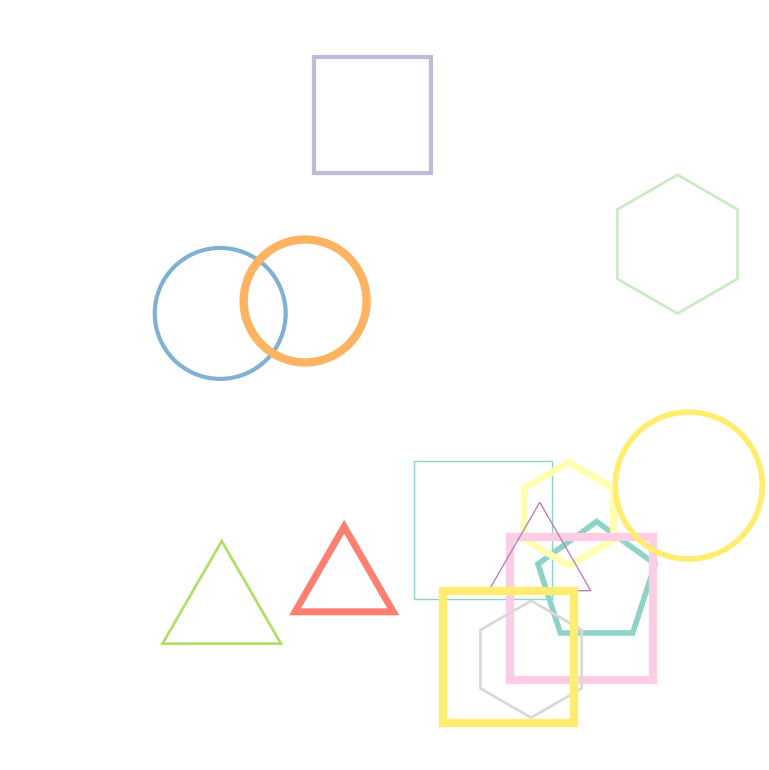[{"shape": "pentagon", "thickness": 2, "radius": 0.4, "center": [0.775, 0.243]}, {"shape": "square", "thickness": 0.5, "radius": 0.45, "center": [0.627, 0.312]}, {"shape": "hexagon", "thickness": 2.5, "radius": 0.33, "center": [0.739, 0.333]}, {"shape": "square", "thickness": 1.5, "radius": 0.38, "center": [0.484, 0.85]}, {"shape": "triangle", "thickness": 2.5, "radius": 0.37, "center": [0.447, 0.242]}, {"shape": "circle", "thickness": 1.5, "radius": 0.43, "center": [0.286, 0.593]}, {"shape": "circle", "thickness": 3, "radius": 0.4, "center": [0.396, 0.609]}, {"shape": "triangle", "thickness": 1, "radius": 0.44, "center": [0.288, 0.208]}, {"shape": "square", "thickness": 3, "radius": 0.46, "center": [0.755, 0.21]}, {"shape": "hexagon", "thickness": 1, "radius": 0.38, "center": [0.69, 0.144]}, {"shape": "triangle", "thickness": 0.5, "radius": 0.38, "center": [0.701, 0.271]}, {"shape": "hexagon", "thickness": 1, "radius": 0.45, "center": [0.88, 0.683]}, {"shape": "square", "thickness": 3, "radius": 0.43, "center": [0.661, 0.147]}, {"shape": "circle", "thickness": 2, "radius": 0.48, "center": [0.895, 0.369]}]